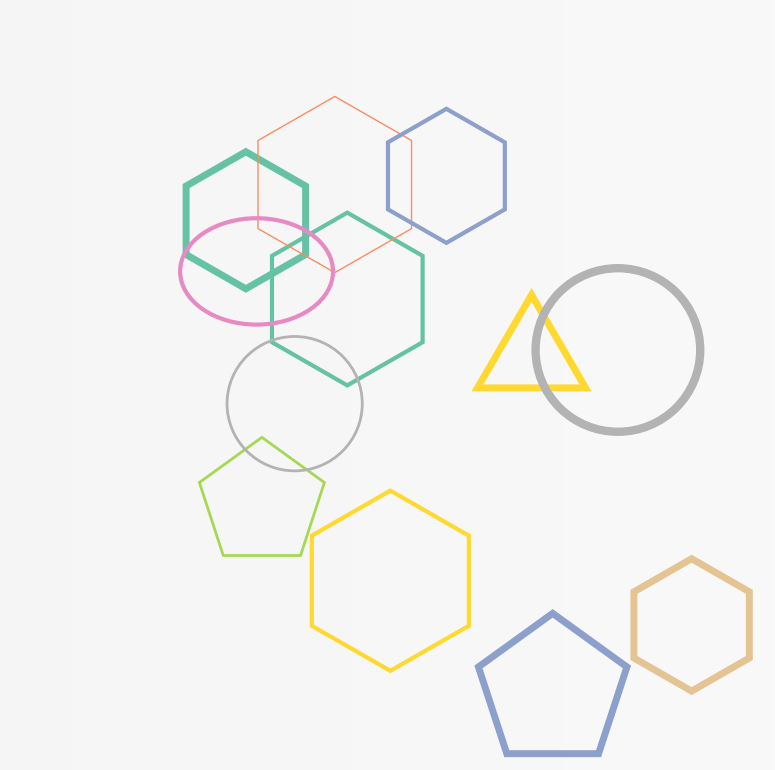[{"shape": "hexagon", "thickness": 2.5, "radius": 0.45, "center": [0.317, 0.714]}, {"shape": "hexagon", "thickness": 1.5, "radius": 0.56, "center": [0.448, 0.612]}, {"shape": "hexagon", "thickness": 0.5, "radius": 0.57, "center": [0.432, 0.76]}, {"shape": "hexagon", "thickness": 1.5, "radius": 0.44, "center": [0.576, 0.772]}, {"shape": "pentagon", "thickness": 2.5, "radius": 0.5, "center": [0.713, 0.103]}, {"shape": "oval", "thickness": 1.5, "radius": 0.49, "center": [0.331, 0.648]}, {"shape": "pentagon", "thickness": 1, "radius": 0.42, "center": [0.338, 0.347]}, {"shape": "hexagon", "thickness": 1.5, "radius": 0.59, "center": [0.504, 0.246]}, {"shape": "triangle", "thickness": 2.5, "radius": 0.4, "center": [0.686, 0.537]}, {"shape": "hexagon", "thickness": 2.5, "radius": 0.43, "center": [0.892, 0.188]}, {"shape": "circle", "thickness": 3, "radius": 0.53, "center": [0.797, 0.545]}, {"shape": "circle", "thickness": 1, "radius": 0.44, "center": [0.38, 0.476]}]